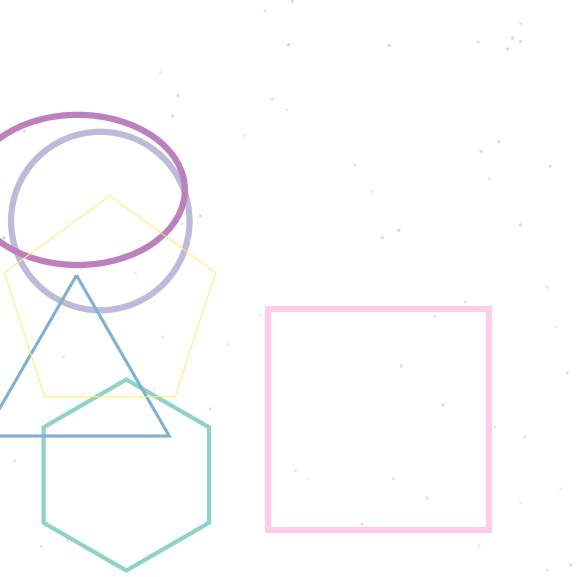[{"shape": "hexagon", "thickness": 2, "radius": 0.83, "center": [0.219, 0.177]}, {"shape": "circle", "thickness": 3, "radius": 0.77, "center": [0.174, 0.616]}, {"shape": "triangle", "thickness": 1.5, "radius": 0.93, "center": [0.132, 0.337]}, {"shape": "square", "thickness": 3, "radius": 0.96, "center": [0.655, 0.273]}, {"shape": "oval", "thickness": 3, "radius": 0.93, "center": [0.134, 0.67]}, {"shape": "pentagon", "thickness": 0.5, "radius": 0.96, "center": [0.19, 0.468]}]